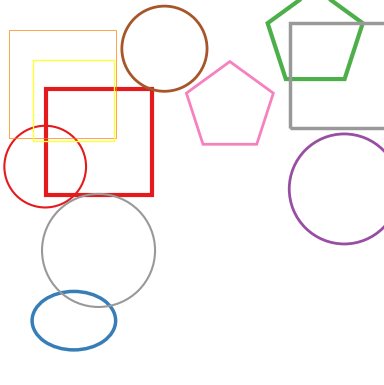[{"shape": "circle", "thickness": 1.5, "radius": 0.53, "center": [0.117, 0.567]}, {"shape": "square", "thickness": 3, "radius": 0.69, "center": [0.258, 0.631]}, {"shape": "oval", "thickness": 2.5, "radius": 0.54, "center": [0.192, 0.167]}, {"shape": "pentagon", "thickness": 3, "radius": 0.65, "center": [0.819, 0.9]}, {"shape": "circle", "thickness": 2, "radius": 0.71, "center": [0.894, 0.509]}, {"shape": "square", "thickness": 0.5, "radius": 0.7, "center": [0.162, 0.781]}, {"shape": "square", "thickness": 1, "radius": 0.52, "center": [0.191, 0.739]}, {"shape": "circle", "thickness": 2, "radius": 0.55, "center": [0.427, 0.874]}, {"shape": "pentagon", "thickness": 2, "radius": 0.59, "center": [0.597, 0.721]}, {"shape": "square", "thickness": 2.5, "radius": 0.68, "center": [0.89, 0.804]}, {"shape": "circle", "thickness": 1.5, "radius": 0.73, "center": [0.256, 0.349]}]